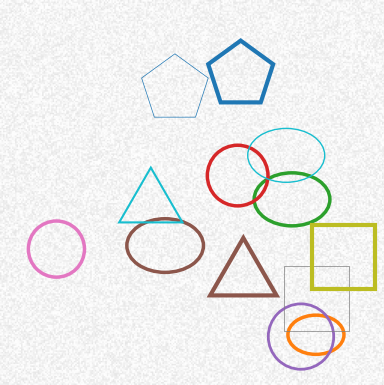[{"shape": "pentagon", "thickness": 0.5, "radius": 0.45, "center": [0.454, 0.769]}, {"shape": "pentagon", "thickness": 3, "radius": 0.44, "center": [0.625, 0.806]}, {"shape": "oval", "thickness": 2.5, "radius": 0.36, "center": [0.821, 0.13]}, {"shape": "oval", "thickness": 2.5, "radius": 0.49, "center": [0.759, 0.482]}, {"shape": "circle", "thickness": 2.5, "radius": 0.39, "center": [0.617, 0.544]}, {"shape": "circle", "thickness": 2, "radius": 0.42, "center": [0.782, 0.126]}, {"shape": "triangle", "thickness": 3, "radius": 0.5, "center": [0.632, 0.282]}, {"shape": "oval", "thickness": 2.5, "radius": 0.5, "center": [0.429, 0.362]}, {"shape": "circle", "thickness": 2.5, "radius": 0.36, "center": [0.147, 0.353]}, {"shape": "square", "thickness": 0.5, "radius": 0.42, "center": [0.822, 0.224]}, {"shape": "square", "thickness": 3, "radius": 0.41, "center": [0.892, 0.333]}, {"shape": "oval", "thickness": 1, "radius": 0.5, "center": [0.743, 0.597]}, {"shape": "triangle", "thickness": 1.5, "radius": 0.47, "center": [0.392, 0.47]}]